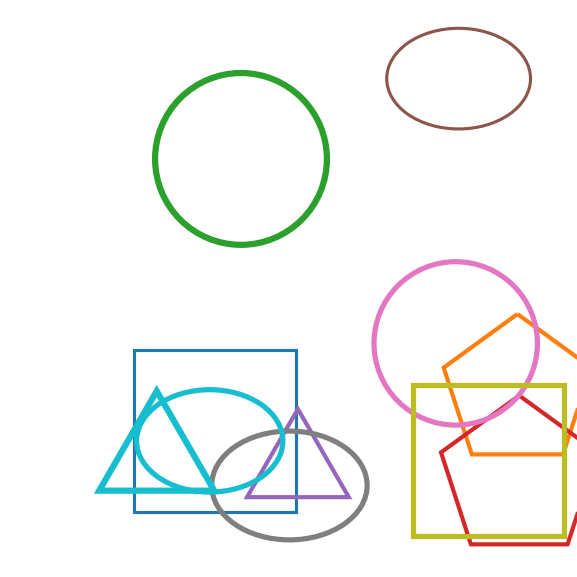[{"shape": "square", "thickness": 1.5, "radius": 0.7, "center": [0.372, 0.252]}, {"shape": "pentagon", "thickness": 2, "radius": 0.67, "center": [0.896, 0.321]}, {"shape": "circle", "thickness": 3, "radius": 0.74, "center": [0.417, 0.724]}, {"shape": "pentagon", "thickness": 2, "radius": 0.71, "center": [0.899, 0.172]}, {"shape": "triangle", "thickness": 2, "radius": 0.51, "center": [0.516, 0.189]}, {"shape": "oval", "thickness": 1.5, "radius": 0.62, "center": [0.794, 0.863]}, {"shape": "circle", "thickness": 2.5, "radius": 0.71, "center": [0.789, 0.405]}, {"shape": "oval", "thickness": 2.5, "radius": 0.67, "center": [0.501, 0.158]}, {"shape": "square", "thickness": 2.5, "radius": 0.65, "center": [0.846, 0.201]}, {"shape": "oval", "thickness": 2.5, "radius": 0.63, "center": [0.363, 0.236]}, {"shape": "triangle", "thickness": 3, "radius": 0.58, "center": [0.271, 0.207]}]